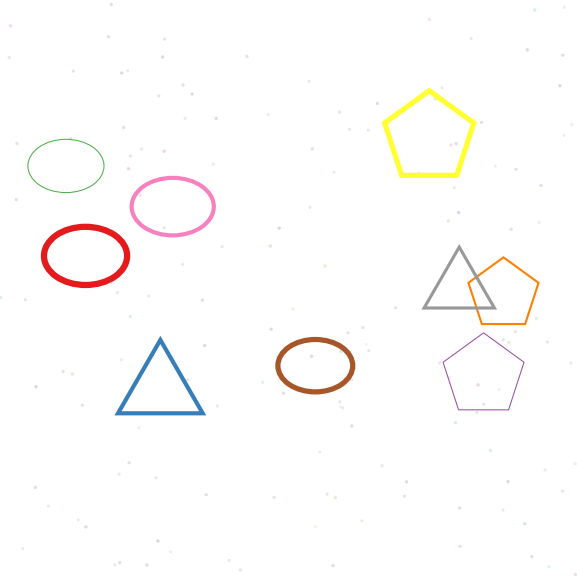[{"shape": "oval", "thickness": 3, "radius": 0.36, "center": [0.148, 0.556]}, {"shape": "triangle", "thickness": 2, "radius": 0.42, "center": [0.278, 0.326]}, {"shape": "oval", "thickness": 0.5, "radius": 0.33, "center": [0.114, 0.712]}, {"shape": "pentagon", "thickness": 0.5, "radius": 0.37, "center": [0.837, 0.349]}, {"shape": "pentagon", "thickness": 1, "radius": 0.32, "center": [0.872, 0.49]}, {"shape": "pentagon", "thickness": 2.5, "radius": 0.41, "center": [0.743, 0.761]}, {"shape": "oval", "thickness": 2.5, "radius": 0.32, "center": [0.546, 0.366]}, {"shape": "oval", "thickness": 2, "radius": 0.36, "center": [0.299, 0.641]}, {"shape": "triangle", "thickness": 1.5, "radius": 0.35, "center": [0.795, 0.501]}]